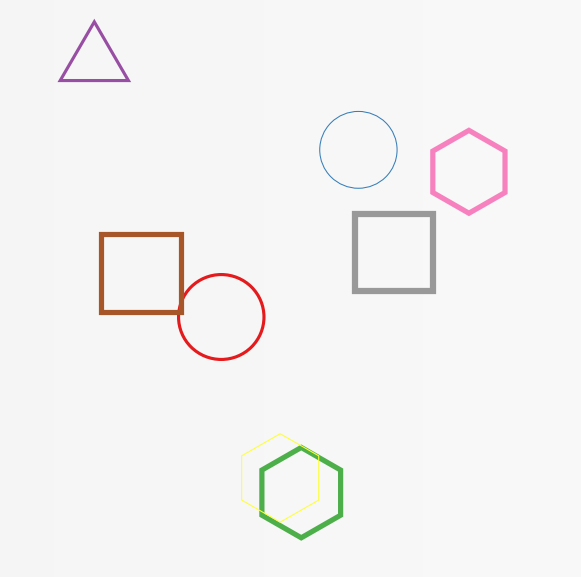[{"shape": "circle", "thickness": 1.5, "radius": 0.37, "center": [0.381, 0.45]}, {"shape": "circle", "thickness": 0.5, "radius": 0.33, "center": [0.617, 0.74]}, {"shape": "hexagon", "thickness": 2.5, "radius": 0.39, "center": [0.518, 0.146]}, {"shape": "triangle", "thickness": 1.5, "radius": 0.34, "center": [0.162, 0.894]}, {"shape": "hexagon", "thickness": 0.5, "radius": 0.38, "center": [0.482, 0.172]}, {"shape": "square", "thickness": 2.5, "radius": 0.34, "center": [0.242, 0.526]}, {"shape": "hexagon", "thickness": 2.5, "radius": 0.36, "center": [0.807, 0.702]}, {"shape": "square", "thickness": 3, "radius": 0.33, "center": [0.678, 0.562]}]